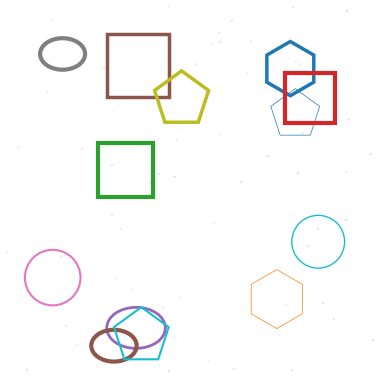[{"shape": "hexagon", "thickness": 2.5, "radius": 0.35, "center": [0.754, 0.822]}, {"shape": "pentagon", "thickness": 0.5, "radius": 0.33, "center": [0.767, 0.703]}, {"shape": "hexagon", "thickness": 0.5, "radius": 0.38, "center": [0.719, 0.223]}, {"shape": "square", "thickness": 3, "radius": 0.36, "center": [0.325, 0.559]}, {"shape": "square", "thickness": 3, "radius": 0.33, "center": [0.805, 0.746]}, {"shape": "oval", "thickness": 2, "radius": 0.38, "center": [0.353, 0.148]}, {"shape": "square", "thickness": 2.5, "radius": 0.41, "center": [0.358, 0.829]}, {"shape": "oval", "thickness": 3, "radius": 0.29, "center": [0.296, 0.102]}, {"shape": "circle", "thickness": 1.5, "radius": 0.36, "center": [0.137, 0.279]}, {"shape": "oval", "thickness": 3, "radius": 0.29, "center": [0.163, 0.86]}, {"shape": "pentagon", "thickness": 2.5, "radius": 0.37, "center": [0.472, 0.742]}, {"shape": "circle", "thickness": 1, "radius": 0.34, "center": [0.826, 0.372]}, {"shape": "pentagon", "thickness": 1.5, "radius": 0.37, "center": [0.367, 0.127]}]